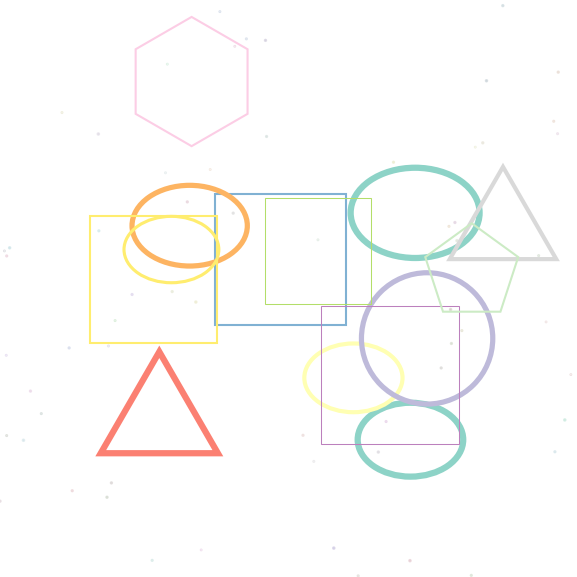[{"shape": "oval", "thickness": 3, "radius": 0.56, "center": [0.719, 0.631]}, {"shape": "oval", "thickness": 3, "radius": 0.46, "center": [0.711, 0.238]}, {"shape": "oval", "thickness": 2, "radius": 0.43, "center": [0.612, 0.345]}, {"shape": "circle", "thickness": 2.5, "radius": 0.57, "center": [0.74, 0.413]}, {"shape": "triangle", "thickness": 3, "radius": 0.59, "center": [0.276, 0.273]}, {"shape": "square", "thickness": 1, "radius": 0.56, "center": [0.485, 0.55]}, {"shape": "oval", "thickness": 2.5, "radius": 0.5, "center": [0.328, 0.608]}, {"shape": "square", "thickness": 0.5, "radius": 0.46, "center": [0.55, 0.565]}, {"shape": "hexagon", "thickness": 1, "radius": 0.56, "center": [0.332, 0.858]}, {"shape": "triangle", "thickness": 2, "radius": 0.53, "center": [0.871, 0.604]}, {"shape": "square", "thickness": 0.5, "radius": 0.6, "center": [0.675, 0.35]}, {"shape": "pentagon", "thickness": 1, "radius": 0.42, "center": [0.817, 0.528]}, {"shape": "square", "thickness": 1, "radius": 0.55, "center": [0.265, 0.515]}, {"shape": "oval", "thickness": 1.5, "radius": 0.41, "center": [0.297, 0.567]}]